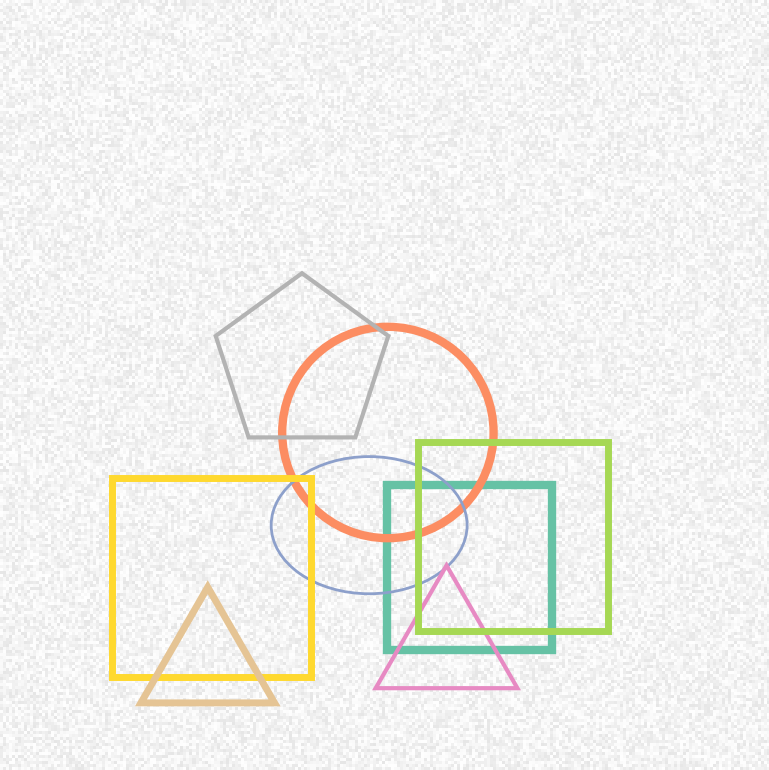[{"shape": "square", "thickness": 3, "radius": 0.54, "center": [0.61, 0.263]}, {"shape": "circle", "thickness": 3, "radius": 0.69, "center": [0.504, 0.438]}, {"shape": "oval", "thickness": 1, "radius": 0.64, "center": [0.479, 0.318]}, {"shape": "triangle", "thickness": 1.5, "radius": 0.53, "center": [0.58, 0.159]}, {"shape": "square", "thickness": 2.5, "radius": 0.61, "center": [0.666, 0.303]}, {"shape": "square", "thickness": 2.5, "radius": 0.65, "center": [0.275, 0.25]}, {"shape": "triangle", "thickness": 2.5, "radius": 0.5, "center": [0.27, 0.137]}, {"shape": "pentagon", "thickness": 1.5, "radius": 0.59, "center": [0.392, 0.527]}]